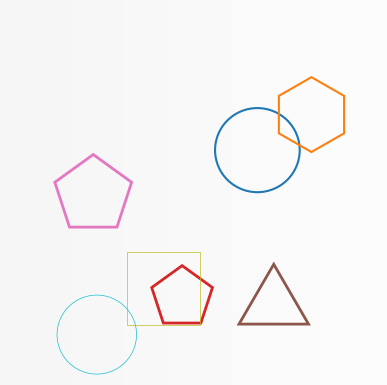[{"shape": "circle", "thickness": 1.5, "radius": 0.55, "center": [0.664, 0.61]}, {"shape": "hexagon", "thickness": 1.5, "radius": 0.49, "center": [0.804, 0.702]}, {"shape": "pentagon", "thickness": 2, "radius": 0.41, "center": [0.47, 0.228]}, {"shape": "triangle", "thickness": 2, "radius": 0.52, "center": [0.706, 0.21]}, {"shape": "pentagon", "thickness": 2, "radius": 0.52, "center": [0.241, 0.494]}, {"shape": "square", "thickness": 0.5, "radius": 0.47, "center": [0.423, 0.251]}, {"shape": "circle", "thickness": 0.5, "radius": 0.51, "center": [0.25, 0.131]}]